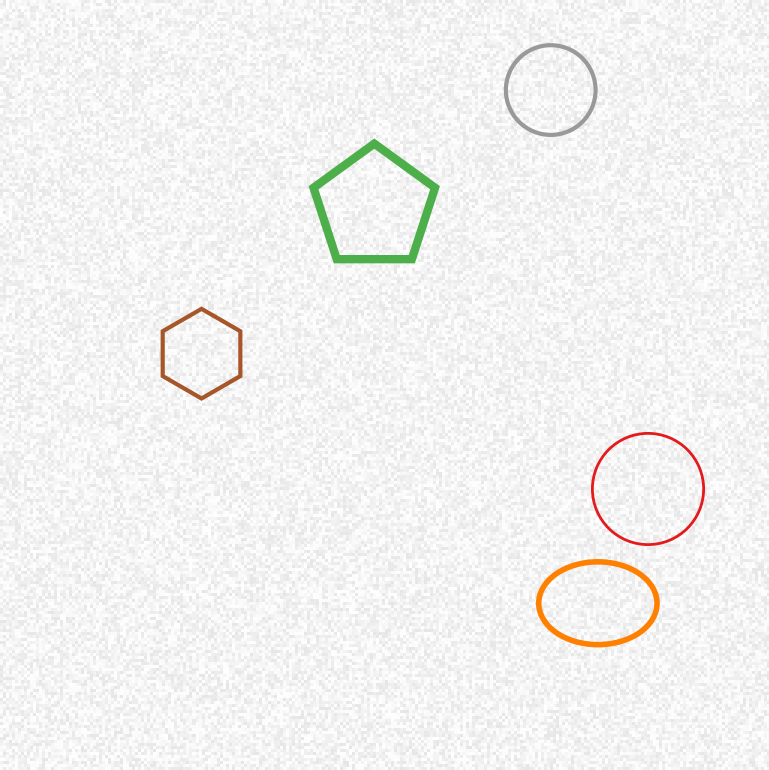[{"shape": "circle", "thickness": 1, "radius": 0.36, "center": [0.842, 0.365]}, {"shape": "pentagon", "thickness": 3, "radius": 0.41, "center": [0.486, 0.731]}, {"shape": "oval", "thickness": 2, "radius": 0.38, "center": [0.776, 0.217]}, {"shape": "hexagon", "thickness": 1.5, "radius": 0.29, "center": [0.262, 0.541]}, {"shape": "circle", "thickness": 1.5, "radius": 0.29, "center": [0.715, 0.883]}]